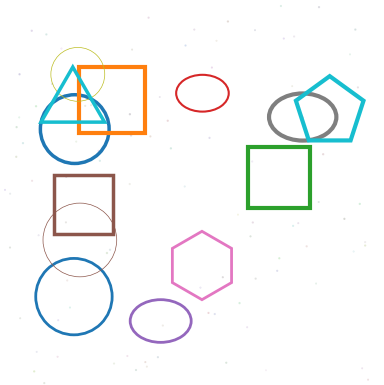[{"shape": "circle", "thickness": 2, "radius": 0.5, "center": [0.192, 0.23]}, {"shape": "circle", "thickness": 2.5, "radius": 0.45, "center": [0.194, 0.665]}, {"shape": "square", "thickness": 3, "radius": 0.43, "center": [0.291, 0.741]}, {"shape": "square", "thickness": 3, "radius": 0.4, "center": [0.725, 0.539]}, {"shape": "oval", "thickness": 1.5, "radius": 0.34, "center": [0.526, 0.758]}, {"shape": "oval", "thickness": 2, "radius": 0.4, "center": [0.417, 0.166]}, {"shape": "square", "thickness": 2.5, "radius": 0.38, "center": [0.217, 0.468]}, {"shape": "circle", "thickness": 0.5, "radius": 0.48, "center": [0.207, 0.377]}, {"shape": "hexagon", "thickness": 2, "radius": 0.44, "center": [0.525, 0.31]}, {"shape": "oval", "thickness": 3, "radius": 0.44, "center": [0.786, 0.696]}, {"shape": "circle", "thickness": 0.5, "radius": 0.35, "center": [0.202, 0.807]}, {"shape": "triangle", "thickness": 2.5, "radius": 0.48, "center": [0.189, 0.73]}, {"shape": "pentagon", "thickness": 3, "radius": 0.46, "center": [0.856, 0.71]}]